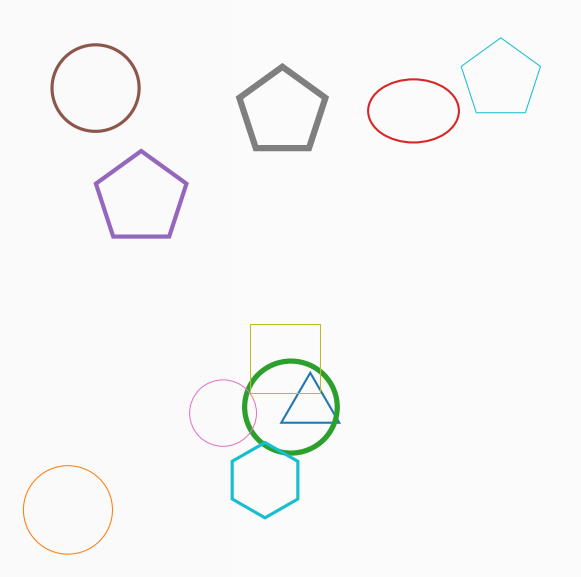[{"shape": "triangle", "thickness": 1, "radius": 0.29, "center": [0.534, 0.296]}, {"shape": "circle", "thickness": 0.5, "radius": 0.38, "center": [0.117, 0.116]}, {"shape": "circle", "thickness": 2.5, "radius": 0.4, "center": [0.501, 0.294]}, {"shape": "oval", "thickness": 1, "radius": 0.39, "center": [0.711, 0.807]}, {"shape": "pentagon", "thickness": 2, "radius": 0.41, "center": [0.243, 0.656]}, {"shape": "circle", "thickness": 1.5, "radius": 0.37, "center": [0.164, 0.847]}, {"shape": "circle", "thickness": 0.5, "radius": 0.29, "center": [0.384, 0.284]}, {"shape": "pentagon", "thickness": 3, "radius": 0.39, "center": [0.486, 0.806]}, {"shape": "square", "thickness": 0.5, "radius": 0.3, "center": [0.49, 0.378]}, {"shape": "pentagon", "thickness": 0.5, "radius": 0.36, "center": [0.862, 0.862]}, {"shape": "hexagon", "thickness": 1.5, "radius": 0.33, "center": [0.456, 0.168]}]